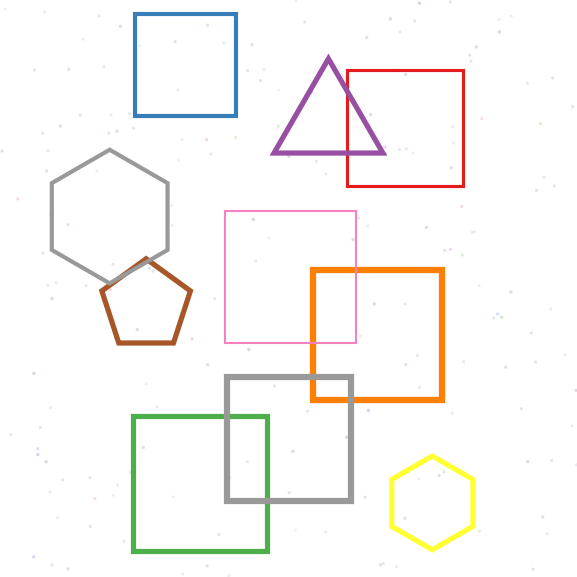[{"shape": "square", "thickness": 1.5, "radius": 0.5, "center": [0.701, 0.777]}, {"shape": "square", "thickness": 2, "radius": 0.44, "center": [0.322, 0.886]}, {"shape": "square", "thickness": 2.5, "radius": 0.58, "center": [0.346, 0.162]}, {"shape": "triangle", "thickness": 2.5, "radius": 0.54, "center": [0.569, 0.789]}, {"shape": "square", "thickness": 3, "radius": 0.56, "center": [0.653, 0.419]}, {"shape": "hexagon", "thickness": 2.5, "radius": 0.41, "center": [0.749, 0.128]}, {"shape": "pentagon", "thickness": 2.5, "radius": 0.4, "center": [0.253, 0.47]}, {"shape": "square", "thickness": 1, "radius": 0.57, "center": [0.503, 0.52]}, {"shape": "hexagon", "thickness": 2, "radius": 0.58, "center": [0.19, 0.624]}, {"shape": "square", "thickness": 3, "radius": 0.54, "center": [0.501, 0.238]}]